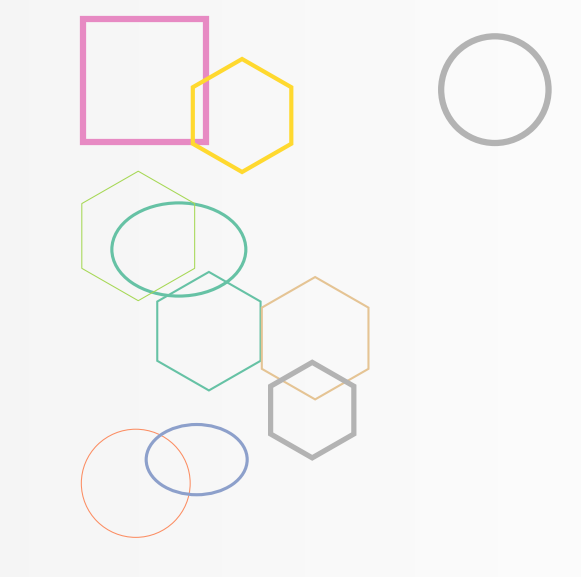[{"shape": "oval", "thickness": 1.5, "radius": 0.58, "center": [0.308, 0.567]}, {"shape": "hexagon", "thickness": 1, "radius": 0.51, "center": [0.359, 0.426]}, {"shape": "circle", "thickness": 0.5, "radius": 0.47, "center": [0.234, 0.162]}, {"shape": "oval", "thickness": 1.5, "radius": 0.43, "center": [0.338, 0.203]}, {"shape": "square", "thickness": 3, "radius": 0.53, "center": [0.249, 0.86]}, {"shape": "hexagon", "thickness": 0.5, "radius": 0.56, "center": [0.238, 0.591]}, {"shape": "hexagon", "thickness": 2, "radius": 0.49, "center": [0.416, 0.799]}, {"shape": "hexagon", "thickness": 1, "radius": 0.53, "center": [0.542, 0.413]}, {"shape": "circle", "thickness": 3, "radius": 0.46, "center": [0.851, 0.844]}, {"shape": "hexagon", "thickness": 2.5, "radius": 0.41, "center": [0.537, 0.289]}]